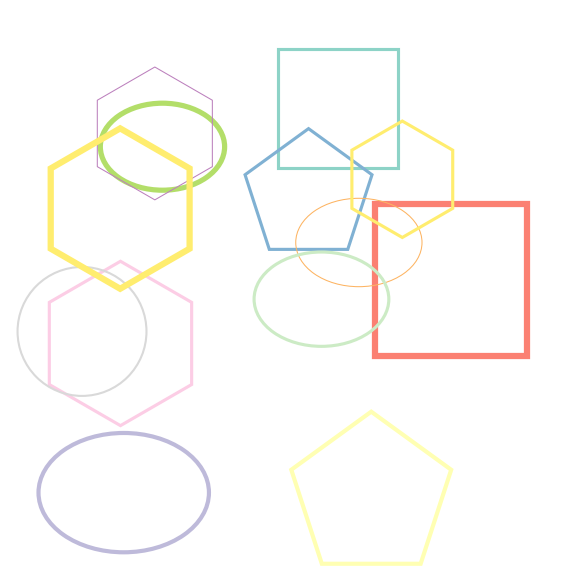[{"shape": "square", "thickness": 1.5, "radius": 0.52, "center": [0.585, 0.811]}, {"shape": "pentagon", "thickness": 2, "radius": 0.73, "center": [0.643, 0.141]}, {"shape": "oval", "thickness": 2, "radius": 0.74, "center": [0.214, 0.146]}, {"shape": "square", "thickness": 3, "radius": 0.66, "center": [0.781, 0.514]}, {"shape": "pentagon", "thickness": 1.5, "radius": 0.58, "center": [0.534, 0.661]}, {"shape": "oval", "thickness": 0.5, "radius": 0.55, "center": [0.621, 0.579]}, {"shape": "oval", "thickness": 2.5, "radius": 0.54, "center": [0.281, 0.745]}, {"shape": "hexagon", "thickness": 1.5, "radius": 0.71, "center": [0.209, 0.404]}, {"shape": "circle", "thickness": 1, "radius": 0.56, "center": [0.142, 0.425]}, {"shape": "hexagon", "thickness": 0.5, "radius": 0.58, "center": [0.268, 0.768]}, {"shape": "oval", "thickness": 1.5, "radius": 0.58, "center": [0.557, 0.481]}, {"shape": "hexagon", "thickness": 1.5, "radius": 0.5, "center": [0.697, 0.689]}, {"shape": "hexagon", "thickness": 3, "radius": 0.69, "center": [0.208, 0.638]}]